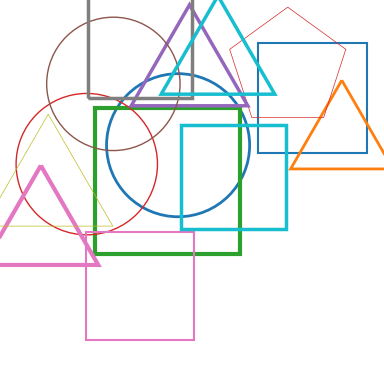[{"shape": "circle", "thickness": 2, "radius": 0.93, "center": [0.463, 0.623]}, {"shape": "square", "thickness": 1.5, "radius": 0.71, "center": [0.812, 0.745]}, {"shape": "triangle", "thickness": 2, "radius": 0.77, "center": [0.888, 0.638]}, {"shape": "square", "thickness": 3, "radius": 0.95, "center": [0.435, 0.529]}, {"shape": "pentagon", "thickness": 0.5, "radius": 0.79, "center": [0.747, 0.823]}, {"shape": "circle", "thickness": 1, "radius": 0.92, "center": [0.225, 0.574]}, {"shape": "triangle", "thickness": 2.5, "radius": 0.87, "center": [0.492, 0.813]}, {"shape": "circle", "thickness": 1, "radius": 0.87, "center": [0.294, 0.782]}, {"shape": "square", "thickness": 1.5, "radius": 0.7, "center": [0.364, 0.257]}, {"shape": "triangle", "thickness": 3, "radius": 0.86, "center": [0.106, 0.398]}, {"shape": "square", "thickness": 2.5, "radius": 0.68, "center": [0.364, 0.882]}, {"shape": "triangle", "thickness": 0.5, "radius": 0.97, "center": [0.125, 0.51]}, {"shape": "square", "thickness": 2.5, "radius": 0.68, "center": [0.606, 0.54]}, {"shape": "triangle", "thickness": 2.5, "radius": 0.85, "center": [0.566, 0.841]}]